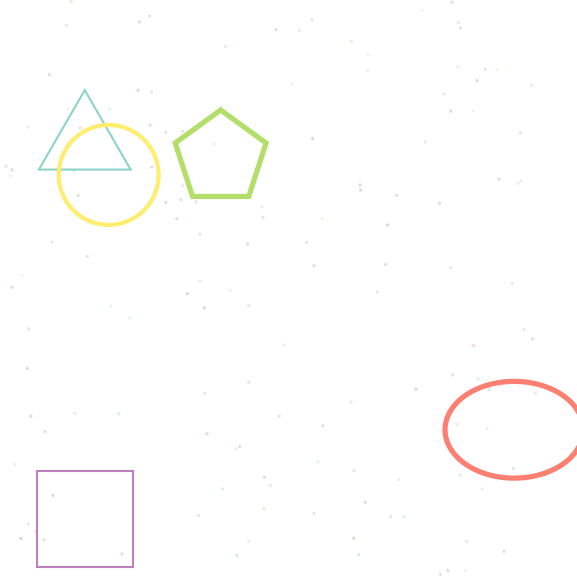[{"shape": "triangle", "thickness": 1, "radius": 0.46, "center": [0.147, 0.751]}, {"shape": "oval", "thickness": 2.5, "radius": 0.6, "center": [0.89, 0.255]}, {"shape": "pentagon", "thickness": 2.5, "radius": 0.41, "center": [0.382, 0.726]}, {"shape": "square", "thickness": 1, "radius": 0.42, "center": [0.147, 0.101]}, {"shape": "circle", "thickness": 2, "radius": 0.43, "center": [0.188, 0.696]}]